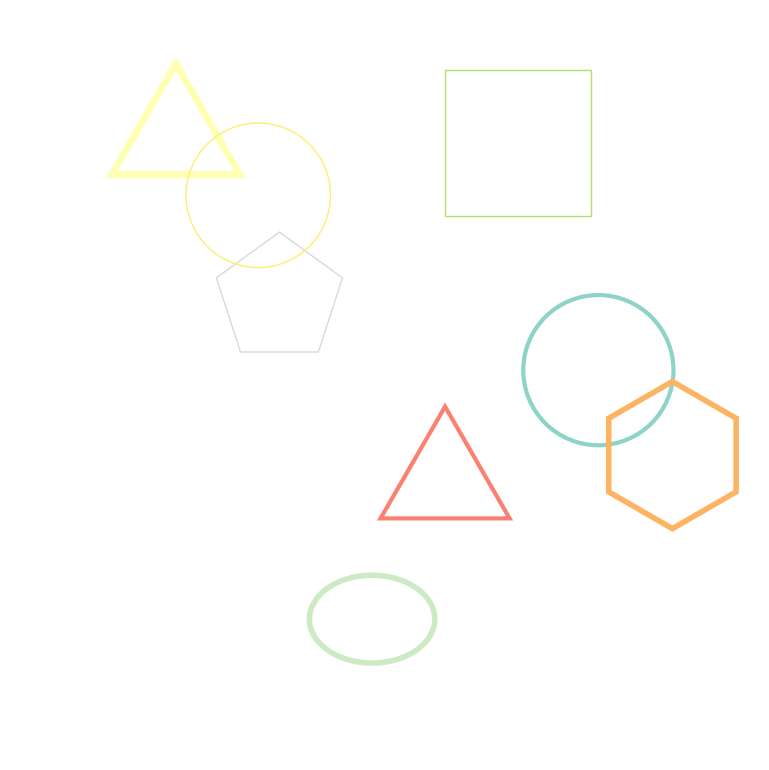[{"shape": "circle", "thickness": 1.5, "radius": 0.49, "center": [0.777, 0.519]}, {"shape": "triangle", "thickness": 2.5, "radius": 0.48, "center": [0.228, 0.821]}, {"shape": "triangle", "thickness": 1.5, "radius": 0.48, "center": [0.578, 0.375]}, {"shape": "hexagon", "thickness": 2, "radius": 0.48, "center": [0.873, 0.409]}, {"shape": "square", "thickness": 0.5, "radius": 0.47, "center": [0.673, 0.815]}, {"shape": "pentagon", "thickness": 0.5, "radius": 0.43, "center": [0.363, 0.613]}, {"shape": "oval", "thickness": 2, "radius": 0.41, "center": [0.483, 0.196]}, {"shape": "circle", "thickness": 0.5, "radius": 0.47, "center": [0.335, 0.746]}]